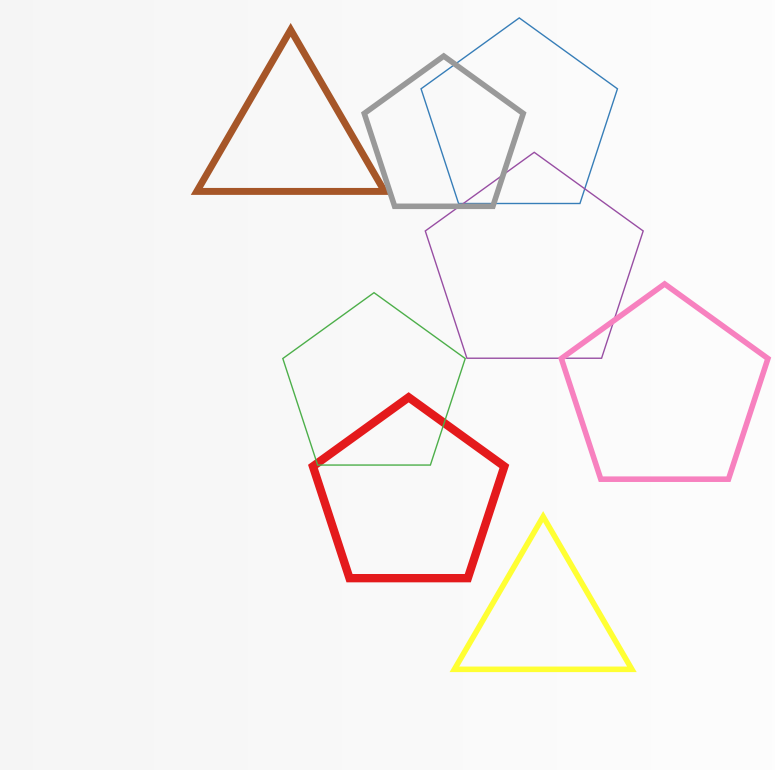[{"shape": "pentagon", "thickness": 3, "radius": 0.65, "center": [0.527, 0.354]}, {"shape": "pentagon", "thickness": 0.5, "radius": 0.67, "center": [0.67, 0.843]}, {"shape": "pentagon", "thickness": 0.5, "radius": 0.62, "center": [0.483, 0.496]}, {"shape": "pentagon", "thickness": 0.5, "radius": 0.74, "center": [0.689, 0.654]}, {"shape": "triangle", "thickness": 2, "radius": 0.66, "center": [0.701, 0.197]}, {"shape": "triangle", "thickness": 2.5, "radius": 0.7, "center": [0.375, 0.821]}, {"shape": "pentagon", "thickness": 2, "radius": 0.7, "center": [0.858, 0.491]}, {"shape": "pentagon", "thickness": 2, "radius": 0.54, "center": [0.573, 0.819]}]